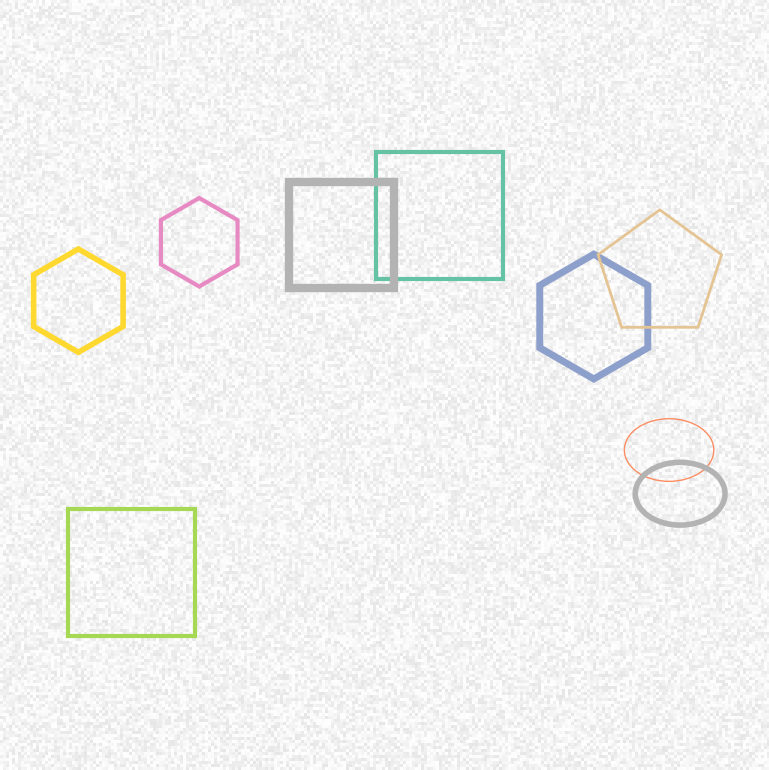[{"shape": "square", "thickness": 1.5, "radius": 0.41, "center": [0.57, 0.721]}, {"shape": "oval", "thickness": 0.5, "radius": 0.29, "center": [0.869, 0.416]}, {"shape": "hexagon", "thickness": 2.5, "radius": 0.41, "center": [0.771, 0.589]}, {"shape": "hexagon", "thickness": 1.5, "radius": 0.29, "center": [0.259, 0.685]}, {"shape": "square", "thickness": 1.5, "radius": 0.41, "center": [0.171, 0.257]}, {"shape": "hexagon", "thickness": 2, "radius": 0.34, "center": [0.102, 0.61]}, {"shape": "pentagon", "thickness": 1, "radius": 0.42, "center": [0.857, 0.643]}, {"shape": "square", "thickness": 3, "radius": 0.34, "center": [0.444, 0.695]}, {"shape": "oval", "thickness": 2, "radius": 0.29, "center": [0.883, 0.359]}]